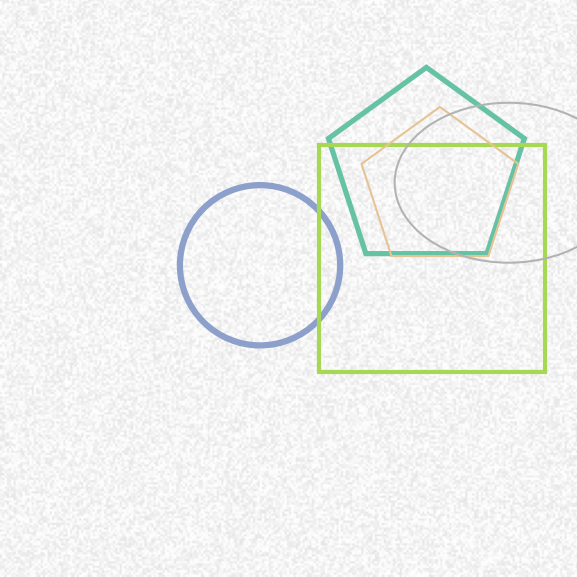[{"shape": "pentagon", "thickness": 2.5, "radius": 0.89, "center": [0.738, 0.704]}, {"shape": "circle", "thickness": 3, "radius": 0.69, "center": [0.45, 0.54]}, {"shape": "square", "thickness": 2, "radius": 0.98, "center": [0.748, 0.551]}, {"shape": "pentagon", "thickness": 1, "radius": 0.71, "center": [0.762, 0.671]}, {"shape": "oval", "thickness": 1, "radius": 0.99, "center": [0.881, 0.683]}]